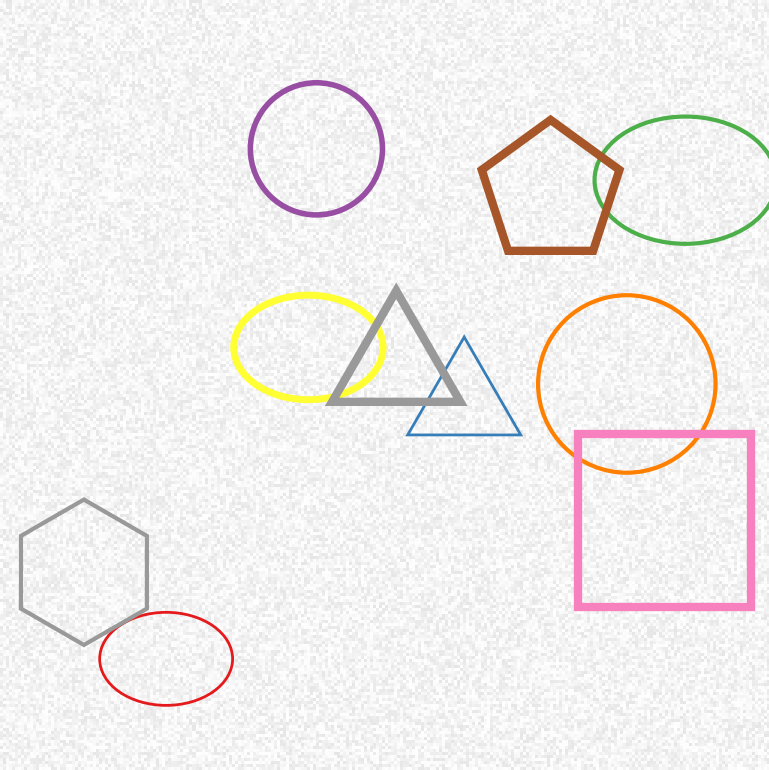[{"shape": "oval", "thickness": 1, "radius": 0.43, "center": [0.216, 0.144]}, {"shape": "triangle", "thickness": 1, "radius": 0.42, "center": [0.603, 0.478]}, {"shape": "oval", "thickness": 1.5, "radius": 0.59, "center": [0.89, 0.766]}, {"shape": "circle", "thickness": 2, "radius": 0.43, "center": [0.411, 0.807]}, {"shape": "circle", "thickness": 1.5, "radius": 0.58, "center": [0.814, 0.501]}, {"shape": "oval", "thickness": 2.5, "radius": 0.48, "center": [0.401, 0.549]}, {"shape": "pentagon", "thickness": 3, "radius": 0.47, "center": [0.715, 0.75]}, {"shape": "square", "thickness": 3, "radius": 0.56, "center": [0.863, 0.324]}, {"shape": "triangle", "thickness": 3, "radius": 0.48, "center": [0.515, 0.526]}, {"shape": "hexagon", "thickness": 1.5, "radius": 0.47, "center": [0.109, 0.257]}]